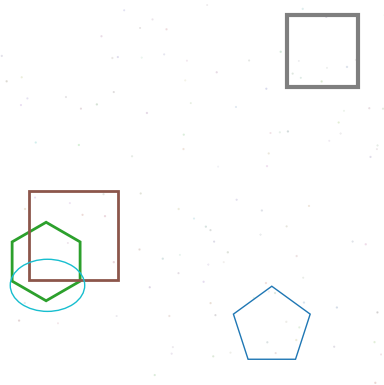[{"shape": "pentagon", "thickness": 1, "radius": 0.52, "center": [0.706, 0.152]}, {"shape": "hexagon", "thickness": 2, "radius": 0.51, "center": [0.12, 0.321]}, {"shape": "square", "thickness": 2, "radius": 0.58, "center": [0.192, 0.388]}, {"shape": "square", "thickness": 3, "radius": 0.47, "center": [0.838, 0.868]}, {"shape": "oval", "thickness": 1, "radius": 0.48, "center": [0.123, 0.259]}]